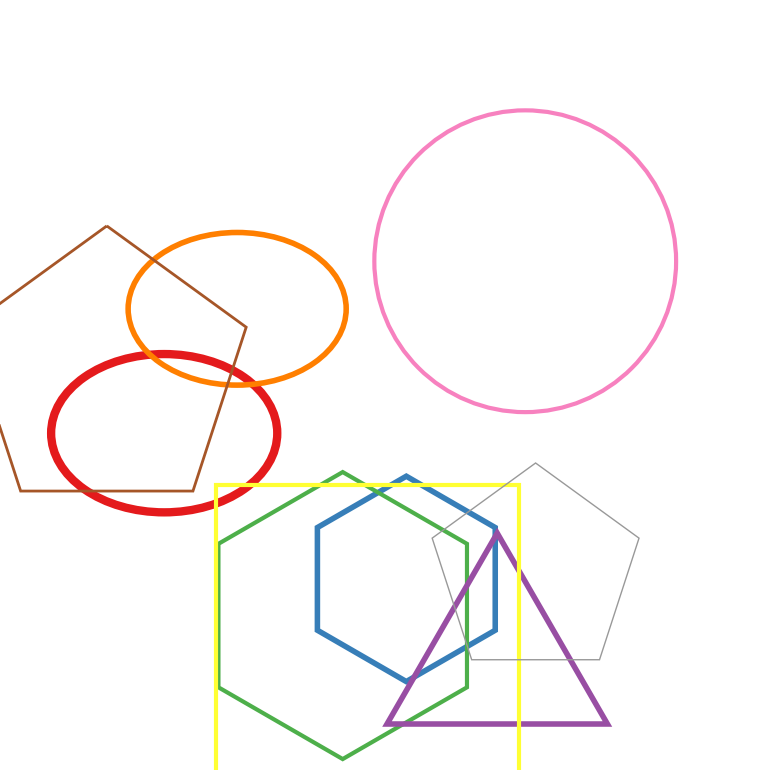[{"shape": "oval", "thickness": 3, "radius": 0.73, "center": [0.213, 0.437]}, {"shape": "hexagon", "thickness": 2, "radius": 0.67, "center": [0.528, 0.248]}, {"shape": "hexagon", "thickness": 1.5, "radius": 0.93, "center": [0.445, 0.201]}, {"shape": "triangle", "thickness": 2, "radius": 0.83, "center": [0.646, 0.142]}, {"shape": "oval", "thickness": 2, "radius": 0.71, "center": [0.308, 0.599]}, {"shape": "square", "thickness": 1.5, "radius": 0.98, "center": [0.477, 0.174]}, {"shape": "pentagon", "thickness": 1, "radius": 0.95, "center": [0.139, 0.516]}, {"shape": "circle", "thickness": 1.5, "radius": 0.98, "center": [0.682, 0.661]}, {"shape": "pentagon", "thickness": 0.5, "radius": 0.71, "center": [0.696, 0.257]}]